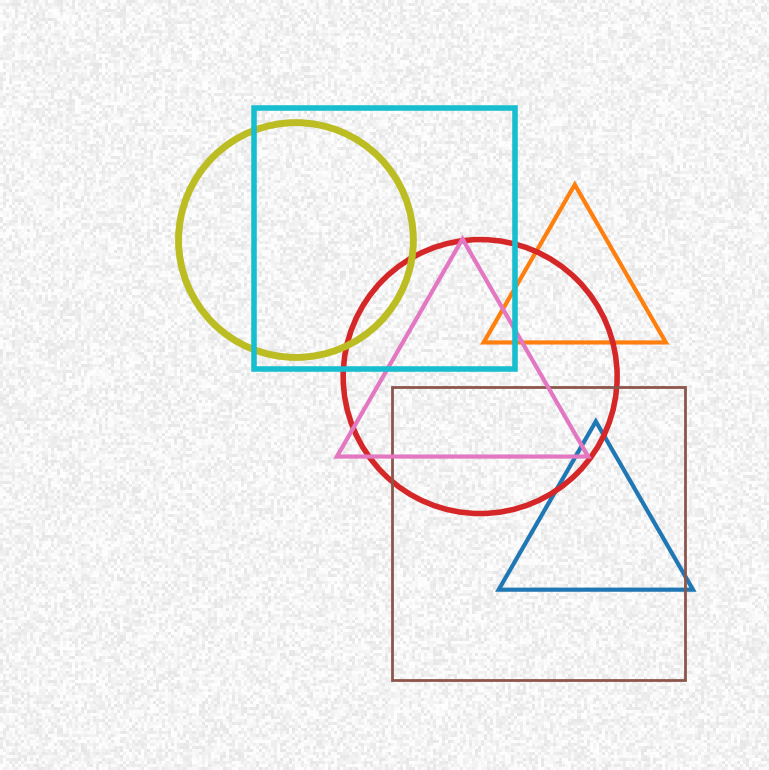[{"shape": "triangle", "thickness": 1.5, "radius": 0.73, "center": [0.774, 0.307]}, {"shape": "triangle", "thickness": 1.5, "radius": 0.68, "center": [0.746, 0.624]}, {"shape": "circle", "thickness": 2, "radius": 0.89, "center": [0.624, 0.511]}, {"shape": "square", "thickness": 1, "radius": 0.95, "center": [0.7, 0.308]}, {"shape": "triangle", "thickness": 1.5, "radius": 0.94, "center": [0.601, 0.501]}, {"shape": "circle", "thickness": 2.5, "radius": 0.76, "center": [0.384, 0.688]}, {"shape": "square", "thickness": 2, "radius": 0.85, "center": [0.5, 0.69]}]